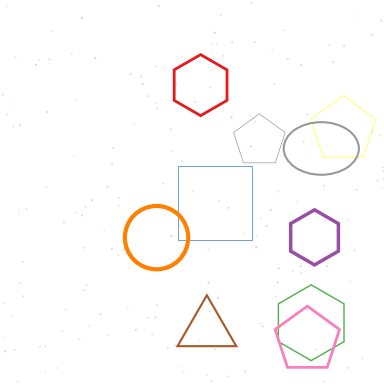[{"shape": "hexagon", "thickness": 2, "radius": 0.4, "center": [0.521, 0.779]}, {"shape": "square", "thickness": 0.5, "radius": 0.48, "center": [0.558, 0.474]}, {"shape": "hexagon", "thickness": 1, "radius": 0.49, "center": [0.808, 0.162]}, {"shape": "hexagon", "thickness": 2.5, "radius": 0.36, "center": [0.817, 0.383]}, {"shape": "circle", "thickness": 3, "radius": 0.41, "center": [0.407, 0.383]}, {"shape": "pentagon", "thickness": 0.5, "radius": 0.44, "center": [0.892, 0.663]}, {"shape": "triangle", "thickness": 1.5, "radius": 0.44, "center": [0.537, 0.145]}, {"shape": "pentagon", "thickness": 2, "radius": 0.44, "center": [0.798, 0.117]}, {"shape": "pentagon", "thickness": 0.5, "radius": 0.35, "center": [0.674, 0.634]}, {"shape": "oval", "thickness": 1.5, "radius": 0.49, "center": [0.835, 0.614]}]